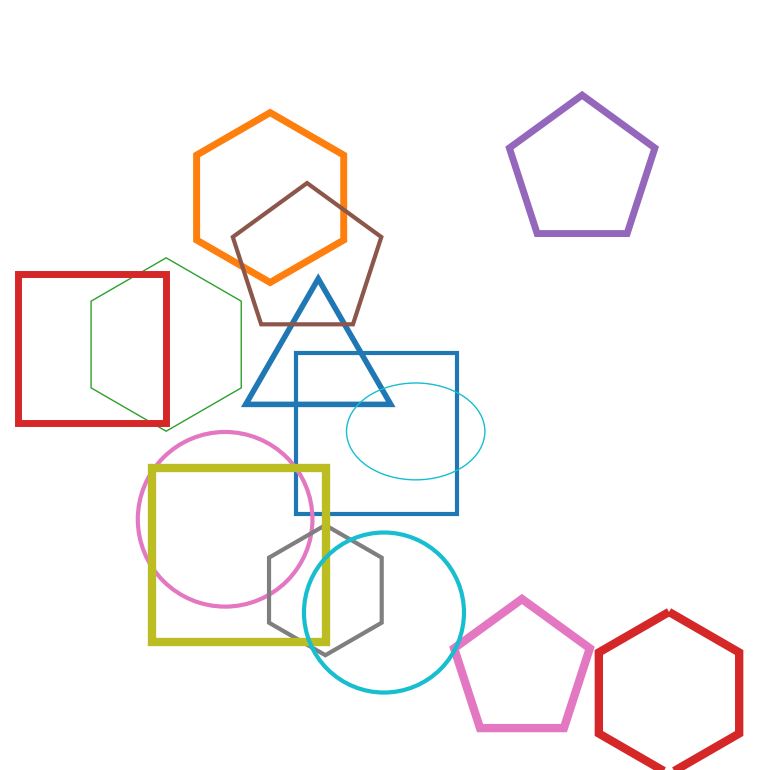[{"shape": "square", "thickness": 1.5, "radius": 0.53, "center": [0.489, 0.437]}, {"shape": "triangle", "thickness": 2, "radius": 0.54, "center": [0.413, 0.529]}, {"shape": "hexagon", "thickness": 2.5, "radius": 0.55, "center": [0.351, 0.743]}, {"shape": "hexagon", "thickness": 0.5, "radius": 0.56, "center": [0.216, 0.553]}, {"shape": "hexagon", "thickness": 3, "radius": 0.53, "center": [0.869, 0.1]}, {"shape": "square", "thickness": 2.5, "radius": 0.48, "center": [0.119, 0.547]}, {"shape": "pentagon", "thickness": 2.5, "radius": 0.5, "center": [0.756, 0.777]}, {"shape": "pentagon", "thickness": 1.5, "radius": 0.51, "center": [0.399, 0.661]}, {"shape": "pentagon", "thickness": 3, "radius": 0.46, "center": [0.678, 0.129]}, {"shape": "circle", "thickness": 1.5, "radius": 0.57, "center": [0.292, 0.326]}, {"shape": "hexagon", "thickness": 1.5, "radius": 0.42, "center": [0.423, 0.234]}, {"shape": "square", "thickness": 3, "radius": 0.56, "center": [0.31, 0.279]}, {"shape": "circle", "thickness": 1.5, "radius": 0.52, "center": [0.499, 0.205]}, {"shape": "oval", "thickness": 0.5, "radius": 0.45, "center": [0.54, 0.44]}]